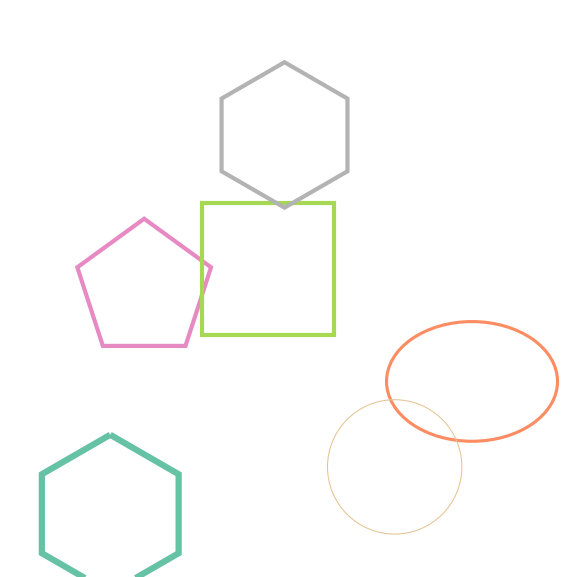[{"shape": "hexagon", "thickness": 3, "radius": 0.68, "center": [0.191, 0.11]}, {"shape": "oval", "thickness": 1.5, "radius": 0.74, "center": [0.817, 0.339]}, {"shape": "pentagon", "thickness": 2, "radius": 0.61, "center": [0.25, 0.499]}, {"shape": "square", "thickness": 2, "radius": 0.57, "center": [0.464, 0.534]}, {"shape": "circle", "thickness": 0.5, "radius": 0.58, "center": [0.683, 0.191]}, {"shape": "hexagon", "thickness": 2, "radius": 0.63, "center": [0.493, 0.765]}]